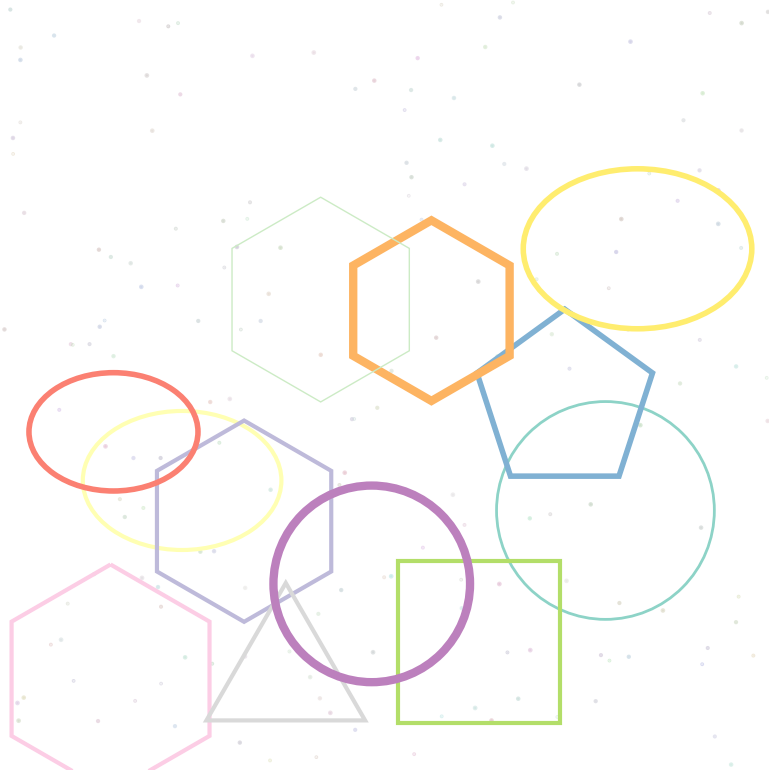[{"shape": "circle", "thickness": 1, "radius": 0.71, "center": [0.786, 0.337]}, {"shape": "oval", "thickness": 1.5, "radius": 0.64, "center": [0.237, 0.376]}, {"shape": "hexagon", "thickness": 1.5, "radius": 0.65, "center": [0.317, 0.323]}, {"shape": "oval", "thickness": 2, "radius": 0.55, "center": [0.147, 0.439]}, {"shape": "pentagon", "thickness": 2, "radius": 0.6, "center": [0.733, 0.479]}, {"shape": "hexagon", "thickness": 3, "radius": 0.59, "center": [0.56, 0.597]}, {"shape": "square", "thickness": 1.5, "radius": 0.52, "center": [0.622, 0.166]}, {"shape": "hexagon", "thickness": 1.5, "radius": 0.74, "center": [0.144, 0.118]}, {"shape": "triangle", "thickness": 1.5, "radius": 0.59, "center": [0.371, 0.124]}, {"shape": "circle", "thickness": 3, "radius": 0.64, "center": [0.483, 0.242]}, {"shape": "hexagon", "thickness": 0.5, "radius": 0.66, "center": [0.416, 0.611]}, {"shape": "oval", "thickness": 2, "radius": 0.74, "center": [0.828, 0.677]}]